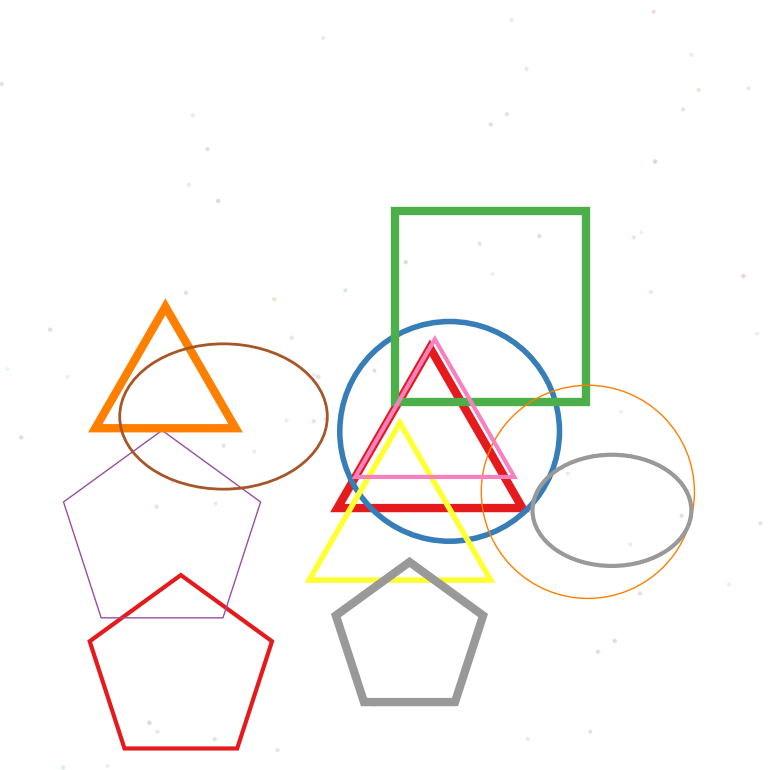[{"shape": "pentagon", "thickness": 1.5, "radius": 0.62, "center": [0.235, 0.129]}, {"shape": "triangle", "thickness": 3, "radius": 0.69, "center": [0.558, 0.41]}, {"shape": "circle", "thickness": 2, "radius": 0.71, "center": [0.584, 0.44]}, {"shape": "square", "thickness": 3, "radius": 0.62, "center": [0.637, 0.602]}, {"shape": "pentagon", "thickness": 0.5, "radius": 0.67, "center": [0.21, 0.306]}, {"shape": "circle", "thickness": 0.5, "radius": 0.69, "center": [0.763, 0.361]}, {"shape": "triangle", "thickness": 3, "radius": 0.53, "center": [0.215, 0.496]}, {"shape": "triangle", "thickness": 2, "radius": 0.68, "center": [0.519, 0.315]}, {"shape": "oval", "thickness": 1, "radius": 0.67, "center": [0.29, 0.459]}, {"shape": "triangle", "thickness": 1.5, "radius": 0.6, "center": [0.565, 0.44]}, {"shape": "oval", "thickness": 1.5, "radius": 0.52, "center": [0.795, 0.337]}, {"shape": "pentagon", "thickness": 3, "radius": 0.5, "center": [0.532, 0.17]}]